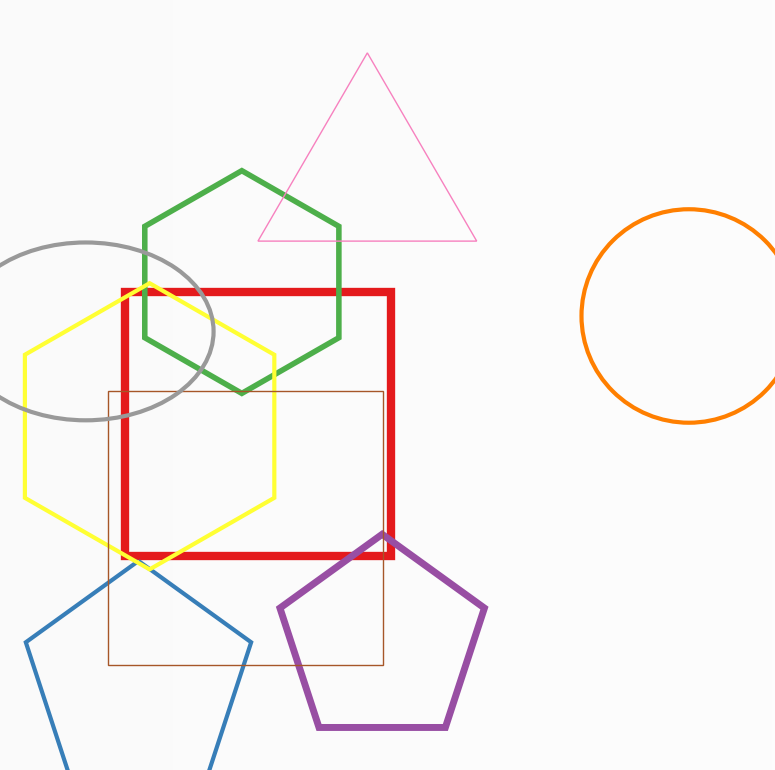[{"shape": "square", "thickness": 3, "radius": 0.86, "center": [0.333, 0.45]}, {"shape": "pentagon", "thickness": 1.5, "radius": 0.76, "center": [0.179, 0.119]}, {"shape": "hexagon", "thickness": 2, "radius": 0.72, "center": [0.312, 0.634]}, {"shape": "pentagon", "thickness": 2.5, "radius": 0.69, "center": [0.493, 0.167]}, {"shape": "circle", "thickness": 1.5, "radius": 0.69, "center": [0.889, 0.59]}, {"shape": "hexagon", "thickness": 1.5, "radius": 0.93, "center": [0.193, 0.446]}, {"shape": "square", "thickness": 0.5, "radius": 0.89, "center": [0.317, 0.314]}, {"shape": "triangle", "thickness": 0.5, "radius": 0.81, "center": [0.474, 0.768]}, {"shape": "oval", "thickness": 1.5, "radius": 0.82, "center": [0.111, 0.57]}]